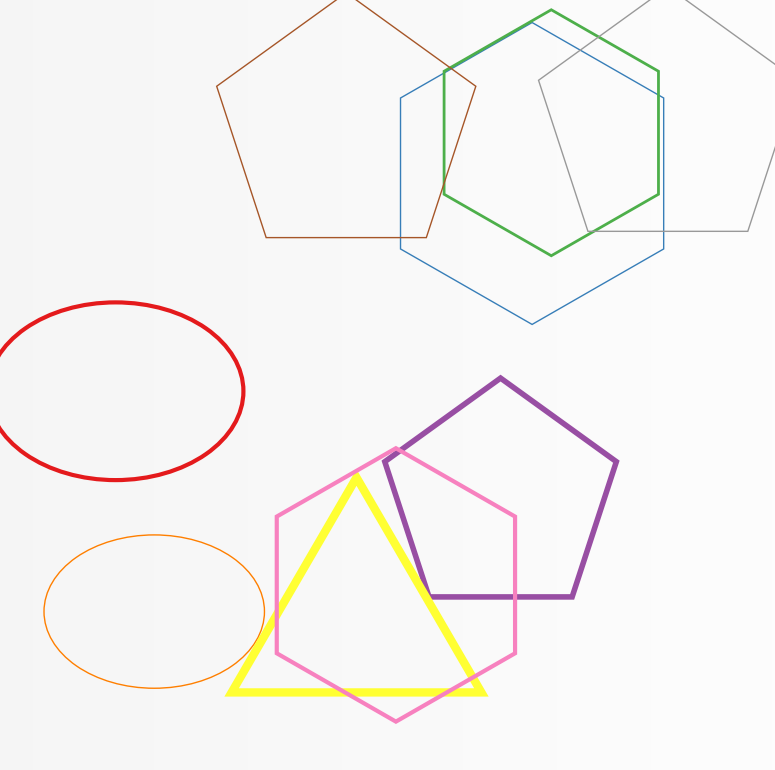[{"shape": "oval", "thickness": 1.5, "radius": 0.82, "center": [0.149, 0.492]}, {"shape": "hexagon", "thickness": 0.5, "radius": 0.98, "center": [0.687, 0.775]}, {"shape": "hexagon", "thickness": 1, "radius": 0.8, "center": [0.711, 0.828]}, {"shape": "pentagon", "thickness": 2, "radius": 0.79, "center": [0.646, 0.352]}, {"shape": "oval", "thickness": 0.5, "radius": 0.71, "center": [0.199, 0.206]}, {"shape": "triangle", "thickness": 3, "radius": 0.93, "center": [0.46, 0.194]}, {"shape": "pentagon", "thickness": 0.5, "radius": 0.88, "center": [0.447, 0.834]}, {"shape": "hexagon", "thickness": 1.5, "radius": 0.89, "center": [0.511, 0.24]}, {"shape": "pentagon", "thickness": 0.5, "radius": 0.88, "center": [0.862, 0.842]}]